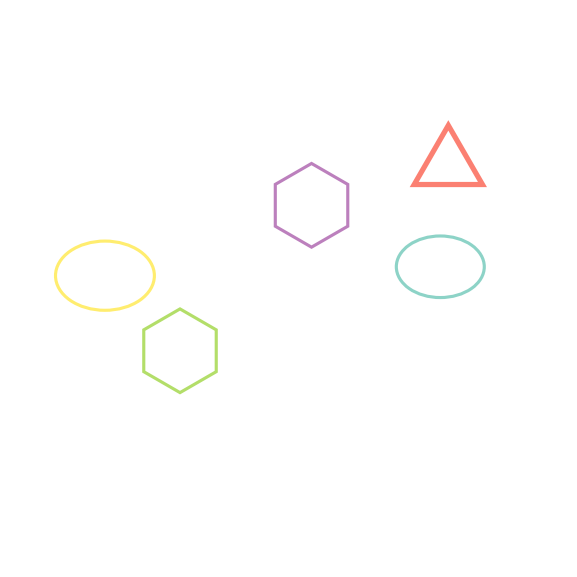[{"shape": "oval", "thickness": 1.5, "radius": 0.38, "center": [0.762, 0.537]}, {"shape": "triangle", "thickness": 2.5, "radius": 0.34, "center": [0.776, 0.714]}, {"shape": "hexagon", "thickness": 1.5, "radius": 0.36, "center": [0.312, 0.392]}, {"shape": "hexagon", "thickness": 1.5, "radius": 0.36, "center": [0.539, 0.644]}, {"shape": "oval", "thickness": 1.5, "radius": 0.43, "center": [0.182, 0.522]}]